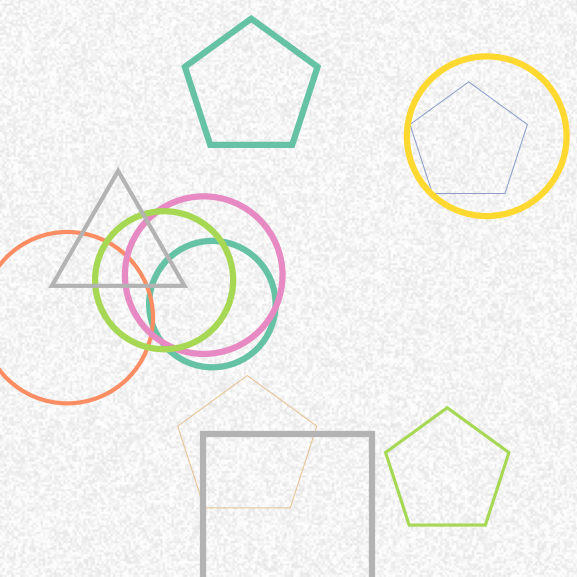[{"shape": "pentagon", "thickness": 3, "radius": 0.6, "center": [0.435, 0.846]}, {"shape": "circle", "thickness": 3, "radius": 0.55, "center": [0.368, 0.473]}, {"shape": "circle", "thickness": 2, "radius": 0.74, "center": [0.117, 0.449]}, {"shape": "pentagon", "thickness": 0.5, "radius": 0.53, "center": [0.812, 0.751]}, {"shape": "circle", "thickness": 3, "radius": 0.68, "center": [0.353, 0.523]}, {"shape": "circle", "thickness": 3, "radius": 0.6, "center": [0.284, 0.514]}, {"shape": "pentagon", "thickness": 1.5, "radius": 0.56, "center": [0.774, 0.181]}, {"shape": "circle", "thickness": 3, "radius": 0.69, "center": [0.843, 0.763]}, {"shape": "pentagon", "thickness": 0.5, "radius": 0.63, "center": [0.428, 0.222]}, {"shape": "square", "thickness": 3, "radius": 0.73, "center": [0.497, 0.102]}, {"shape": "triangle", "thickness": 2, "radius": 0.66, "center": [0.205, 0.571]}]